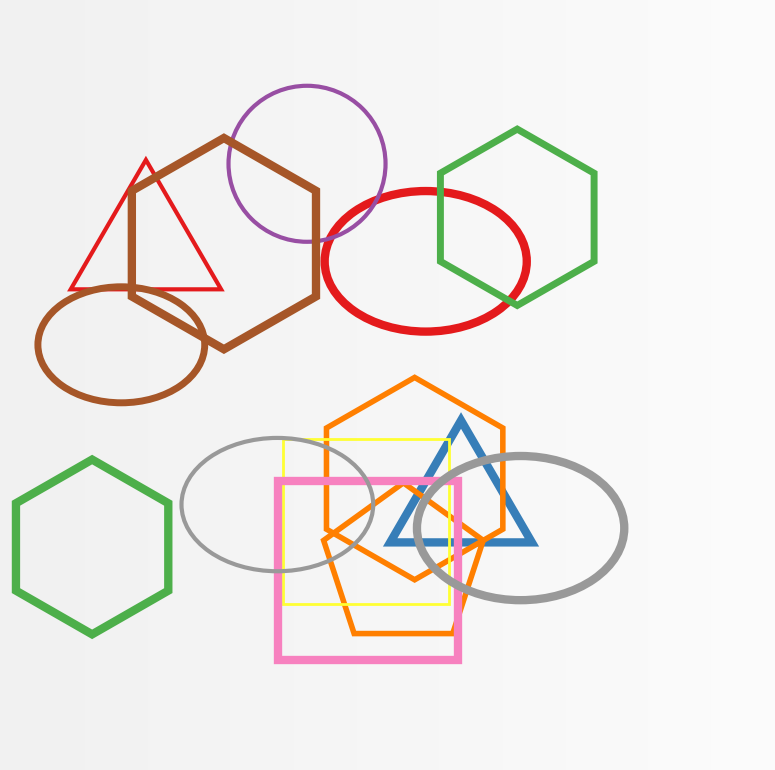[{"shape": "oval", "thickness": 3, "radius": 0.65, "center": [0.549, 0.661]}, {"shape": "triangle", "thickness": 1.5, "radius": 0.56, "center": [0.188, 0.68]}, {"shape": "triangle", "thickness": 3, "radius": 0.53, "center": [0.595, 0.348]}, {"shape": "hexagon", "thickness": 2.5, "radius": 0.57, "center": [0.667, 0.718]}, {"shape": "hexagon", "thickness": 3, "radius": 0.57, "center": [0.119, 0.29]}, {"shape": "circle", "thickness": 1.5, "radius": 0.51, "center": [0.396, 0.787]}, {"shape": "pentagon", "thickness": 2, "radius": 0.54, "center": [0.521, 0.265]}, {"shape": "hexagon", "thickness": 2, "radius": 0.66, "center": [0.535, 0.378]}, {"shape": "square", "thickness": 1, "radius": 0.53, "center": [0.472, 0.322]}, {"shape": "hexagon", "thickness": 3, "radius": 0.69, "center": [0.289, 0.684]}, {"shape": "oval", "thickness": 2.5, "radius": 0.54, "center": [0.157, 0.552]}, {"shape": "square", "thickness": 3, "radius": 0.58, "center": [0.475, 0.259]}, {"shape": "oval", "thickness": 1.5, "radius": 0.62, "center": [0.358, 0.345]}, {"shape": "oval", "thickness": 3, "radius": 0.67, "center": [0.672, 0.314]}]